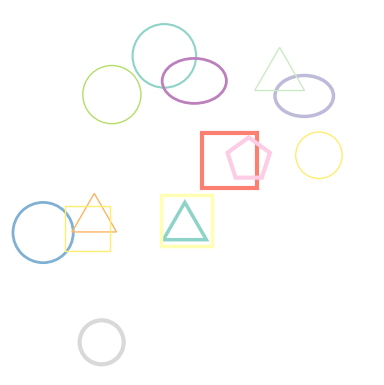[{"shape": "triangle", "thickness": 2.5, "radius": 0.32, "center": [0.48, 0.41]}, {"shape": "circle", "thickness": 1.5, "radius": 0.41, "center": [0.427, 0.855]}, {"shape": "square", "thickness": 2.5, "radius": 0.33, "center": [0.484, 0.426]}, {"shape": "oval", "thickness": 2.5, "radius": 0.38, "center": [0.79, 0.751]}, {"shape": "square", "thickness": 3, "radius": 0.35, "center": [0.596, 0.583]}, {"shape": "circle", "thickness": 2, "radius": 0.39, "center": [0.112, 0.396]}, {"shape": "triangle", "thickness": 1, "radius": 0.33, "center": [0.245, 0.431]}, {"shape": "circle", "thickness": 1, "radius": 0.38, "center": [0.291, 0.754]}, {"shape": "pentagon", "thickness": 3, "radius": 0.29, "center": [0.646, 0.585]}, {"shape": "circle", "thickness": 3, "radius": 0.29, "center": [0.264, 0.111]}, {"shape": "oval", "thickness": 2, "radius": 0.42, "center": [0.505, 0.79]}, {"shape": "triangle", "thickness": 1, "radius": 0.37, "center": [0.726, 0.802]}, {"shape": "square", "thickness": 1, "radius": 0.29, "center": [0.228, 0.406]}, {"shape": "circle", "thickness": 1, "radius": 0.3, "center": [0.828, 0.597]}]